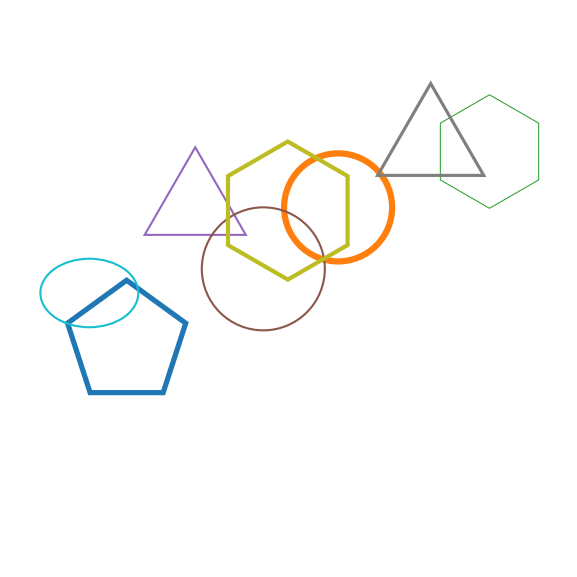[{"shape": "pentagon", "thickness": 2.5, "radius": 0.54, "center": [0.219, 0.406]}, {"shape": "circle", "thickness": 3, "radius": 0.47, "center": [0.585, 0.64]}, {"shape": "hexagon", "thickness": 0.5, "radius": 0.49, "center": [0.848, 0.737]}, {"shape": "triangle", "thickness": 1, "radius": 0.51, "center": [0.338, 0.643]}, {"shape": "circle", "thickness": 1, "radius": 0.53, "center": [0.456, 0.534]}, {"shape": "triangle", "thickness": 1.5, "radius": 0.53, "center": [0.746, 0.748]}, {"shape": "hexagon", "thickness": 2, "radius": 0.6, "center": [0.498, 0.635]}, {"shape": "oval", "thickness": 1, "radius": 0.42, "center": [0.155, 0.492]}]